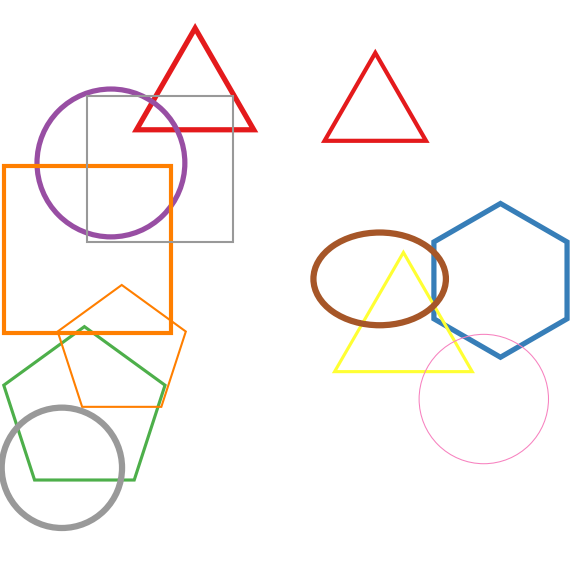[{"shape": "triangle", "thickness": 2, "radius": 0.51, "center": [0.65, 0.806]}, {"shape": "triangle", "thickness": 2.5, "radius": 0.59, "center": [0.338, 0.833]}, {"shape": "hexagon", "thickness": 2.5, "radius": 0.67, "center": [0.867, 0.514]}, {"shape": "pentagon", "thickness": 1.5, "radius": 0.73, "center": [0.146, 0.287]}, {"shape": "circle", "thickness": 2.5, "radius": 0.64, "center": [0.192, 0.717]}, {"shape": "pentagon", "thickness": 1, "radius": 0.58, "center": [0.211, 0.389]}, {"shape": "square", "thickness": 2, "radius": 0.72, "center": [0.151, 0.567]}, {"shape": "triangle", "thickness": 1.5, "radius": 0.69, "center": [0.699, 0.424]}, {"shape": "oval", "thickness": 3, "radius": 0.57, "center": [0.657, 0.516]}, {"shape": "circle", "thickness": 0.5, "radius": 0.56, "center": [0.838, 0.308]}, {"shape": "circle", "thickness": 3, "radius": 0.52, "center": [0.107, 0.189]}, {"shape": "square", "thickness": 1, "radius": 0.63, "center": [0.277, 0.706]}]